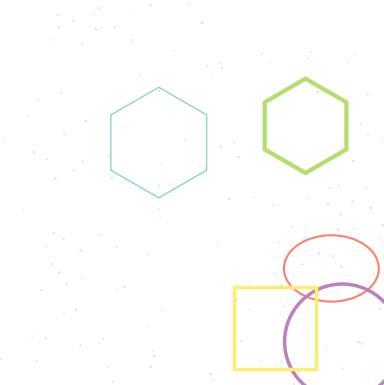[{"shape": "hexagon", "thickness": 1, "radius": 0.72, "center": [0.412, 0.63]}, {"shape": "oval", "thickness": 1.5, "radius": 0.62, "center": [0.861, 0.303]}, {"shape": "hexagon", "thickness": 3, "radius": 0.61, "center": [0.794, 0.673]}, {"shape": "circle", "thickness": 2.5, "radius": 0.75, "center": [0.889, 0.112]}, {"shape": "square", "thickness": 2.5, "radius": 0.53, "center": [0.715, 0.149]}]